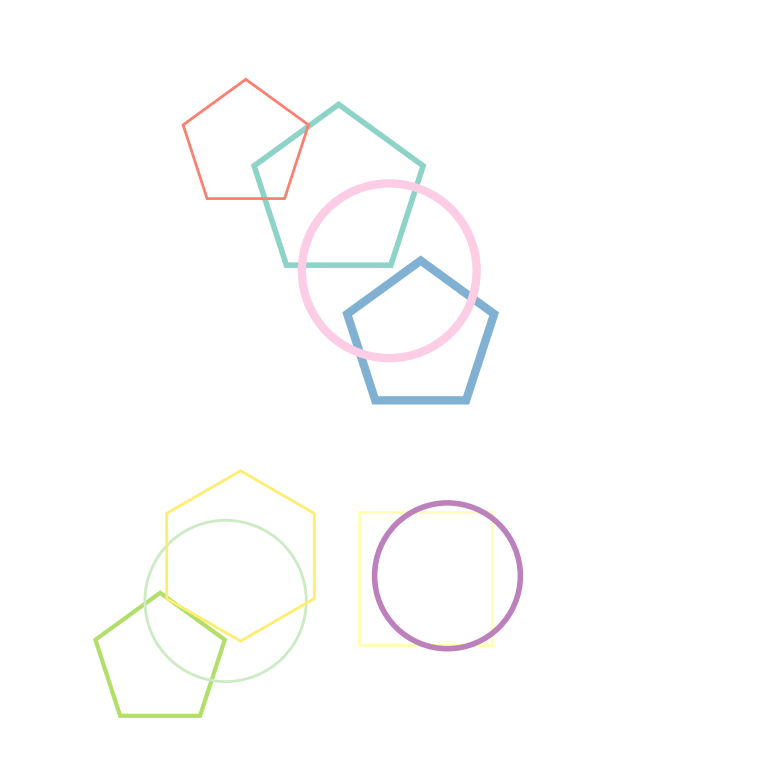[{"shape": "pentagon", "thickness": 2, "radius": 0.58, "center": [0.44, 0.749]}, {"shape": "square", "thickness": 1, "radius": 0.43, "center": [0.553, 0.249]}, {"shape": "pentagon", "thickness": 1, "radius": 0.43, "center": [0.319, 0.811]}, {"shape": "pentagon", "thickness": 3, "radius": 0.5, "center": [0.546, 0.561]}, {"shape": "pentagon", "thickness": 1.5, "radius": 0.44, "center": [0.208, 0.142]}, {"shape": "circle", "thickness": 3, "radius": 0.57, "center": [0.506, 0.648]}, {"shape": "circle", "thickness": 2, "radius": 0.47, "center": [0.581, 0.252]}, {"shape": "circle", "thickness": 1, "radius": 0.52, "center": [0.293, 0.22]}, {"shape": "hexagon", "thickness": 1, "radius": 0.55, "center": [0.312, 0.278]}]